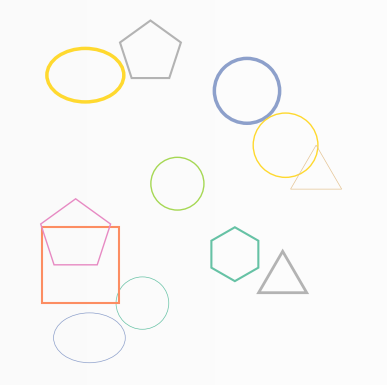[{"shape": "circle", "thickness": 0.5, "radius": 0.34, "center": [0.368, 0.213]}, {"shape": "hexagon", "thickness": 1.5, "radius": 0.35, "center": [0.606, 0.34]}, {"shape": "square", "thickness": 1.5, "radius": 0.5, "center": [0.208, 0.311]}, {"shape": "oval", "thickness": 0.5, "radius": 0.46, "center": [0.231, 0.123]}, {"shape": "circle", "thickness": 2.5, "radius": 0.42, "center": [0.637, 0.764]}, {"shape": "pentagon", "thickness": 1, "radius": 0.47, "center": [0.195, 0.389]}, {"shape": "circle", "thickness": 1, "radius": 0.34, "center": [0.458, 0.523]}, {"shape": "oval", "thickness": 2.5, "radius": 0.5, "center": [0.22, 0.805]}, {"shape": "circle", "thickness": 1, "radius": 0.42, "center": [0.737, 0.623]}, {"shape": "triangle", "thickness": 0.5, "radius": 0.38, "center": [0.816, 0.547]}, {"shape": "pentagon", "thickness": 1.5, "radius": 0.41, "center": [0.388, 0.864]}, {"shape": "triangle", "thickness": 2, "radius": 0.36, "center": [0.729, 0.276]}]